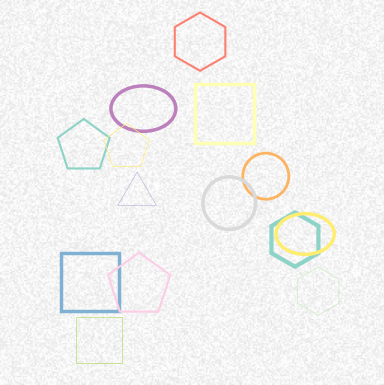[{"shape": "pentagon", "thickness": 1.5, "radius": 0.36, "center": [0.217, 0.62]}, {"shape": "hexagon", "thickness": 3, "radius": 0.35, "center": [0.766, 0.378]}, {"shape": "square", "thickness": 2.5, "radius": 0.38, "center": [0.583, 0.705]}, {"shape": "triangle", "thickness": 0.5, "radius": 0.29, "center": [0.356, 0.496]}, {"shape": "hexagon", "thickness": 1.5, "radius": 0.38, "center": [0.52, 0.892]}, {"shape": "square", "thickness": 2.5, "radius": 0.38, "center": [0.234, 0.268]}, {"shape": "circle", "thickness": 2, "radius": 0.3, "center": [0.69, 0.542]}, {"shape": "square", "thickness": 0.5, "radius": 0.3, "center": [0.256, 0.117]}, {"shape": "pentagon", "thickness": 1.5, "radius": 0.42, "center": [0.361, 0.259]}, {"shape": "circle", "thickness": 2.5, "radius": 0.34, "center": [0.596, 0.472]}, {"shape": "oval", "thickness": 2.5, "radius": 0.42, "center": [0.372, 0.718]}, {"shape": "hexagon", "thickness": 0.5, "radius": 0.31, "center": [0.826, 0.244]}, {"shape": "oval", "thickness": 2.5, "radius": 0.38, "center": [0.793, 0.392]}, {"shape": "pentagon", "thickness": 0.5, "radius": 0.31, "center": [0.329, 0.618]}]